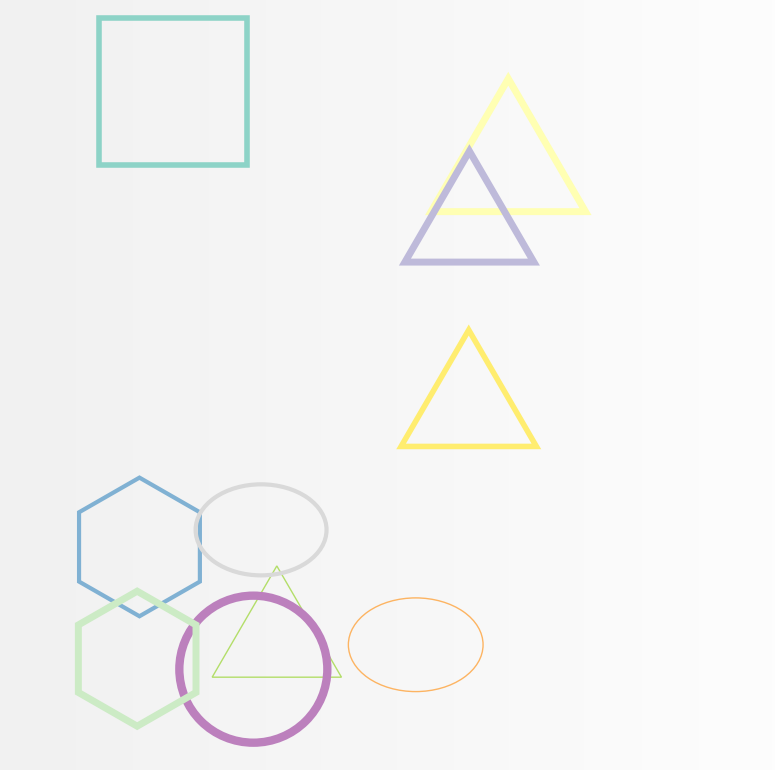[{"shape": "square", "thickness": 2, "radius": 0.48, "center": [0.223, 0.881]}, {"shape": "triangle", "thickness": 2.5, "radius": 0.58, "center": [0.656, 0.783]}, {"shape": "triangle", "thickness": 2.5, "radius": 0.48, "center": [0.606, 0.708]}, {"shape": "hexagon", "thickness": 1.5, "radius": 0.45, "center": [0.18, 0.29]}, {"shape": "oval", "thickness": 0.5, "radius": 0.43, "center": [0.536, 0.163]}, {"shape": "triangle", "thickness": 0.5, "radius": 0.48, "center": [0.357, 0.169]}, {"shape": "oval", "thickness": 1.5, "radius": 0.42, "center": [0.337, 0.312]}, {"shape": "circle", "thickness": 3, "radius": 0.48, "center": [0.327, 0.131]}, {"shape": "hexagon", "thickness": 2.5, "radius": 0.44, "center": [0.177, 0.145]}, {"shape": "triangle", "thickness": 2, "radius": 0.5, "center": [0.605, 0.471]}]